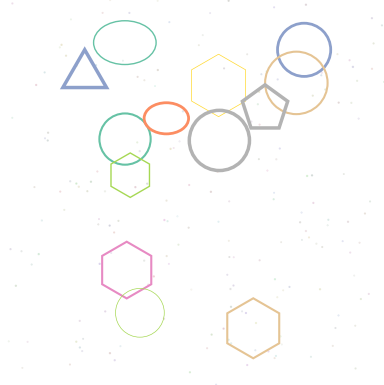[{"shape": "circle", "thickness": 1.5, "radius": 0.33, "center": [0.325, 0.639]}, {"shape": "oval", "thickness": 1, "radius": 0.41, "center": [0.324, 0.889]}, {"shape": "oval", "thickness": 2, "radius": 0.29, "center": [0.432, 0.693]}, {"shape": "circle", "thickness": 2, "radius": 0.35, "center": [0.79, 0.871]}, {"shape": "triangle", "thickness": 2.5, "radius": 0.33, "center": [0.22, 0.805]}, {"shape": "hexagon", "thickness": 1.5, "radius": 0.37, "center": [0.329, 0.299]}, {"shape": "circle", "thickness": 0.5, "radius": 0.32, "center": [0.363, 0.188]}, {"shape": "hexagon", "thickness": 1, "radius": 0.29, "center": [0.338, 0.545]}, {"shape": "hexagon", "thickness": 0.5, "radius": 0.41, "center": [0.568, 0.778]}, {"shape": "hexagon", "thickness": 1.5, "radius": 0.39, "center": [0.658, 0.147]}, {"shape": "circle", "thickness": 1.5, "radius": 0.41, "center": [0.77, 0.785]}, {"shape": "circle", "thickness": 2.5, "radius": 0.39, "center": [0.57, 0.635]}, {"shape": "pentagon", "thickness": 2.5, "radius": 0.31, "center": [0.688, 0.718]}]